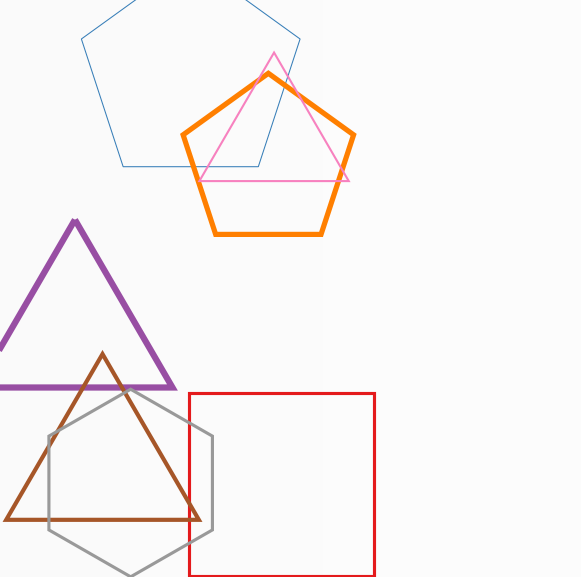[{"shape": "square", "thickness": 1.5, "radius": 0.8, "center": [0.485, 0.16]}, {"shape": "pentagon", "thickness": 0.5, "radius": 0.99, "center": [0.328, 0.87]}, {"shape": "triangle", "thickness": 3, "radius": 0.97, "center": [0.129, 0.425]}, {"shape": "pentagon", "thickness": 2.5, "radius": 0.77, "center": [0.462, 0.718]}, {"shape": "triangle", "thickness": 2, "radius": 0.96, "center": [0.176, 0.195]}, {"shape": "triangle", "thickness": 1, "radius": 0.74, "center": [0.471, 0.76]}, {"shape": "hexagon", "thickness": 1.5, "radius": 0.81, "center": [0.225, 0.163]}]